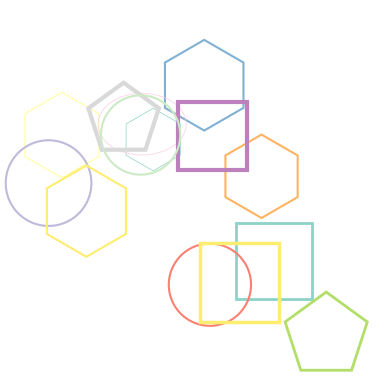[{"shape": "square", "thickness": 2, "radius": 0.5, "center": [0.711, 0.321]}, {"shape": "hexagon", "thickness": 0.5, "radius": 0.41, "center": [0.398, 0.637]}, {"shape": "hexagon", "thickness": 1, "radius": 0.55, "center": [0.161, 0.649]}, {"shape": "circle", "thickness": 1.5, "radius": 0.56, "center": [0.126, 0.524]}, {"shape": "circle", "thickness": 1.5, "radius": 0.53, "center": [0.545, 0.261]}, {"shape": "hexagon", "thickness": 1.5, "radius": 0.59, "center": [0.53, 0.779]}, {"shape": "hexagon", "thickness": 1.5, "radius": 0.54, "center": [0.679, 0.542]}, {"shape": "pentagon", "thickness": 2, "radius": 0.56, "center": [0.847, 0.129]}, {"shape": "oval", "thickness": 0.5, "radius": 0.57, "center": [0.369, 0.677]}, {"shape": "pentagon", "thickness": 3, "radius": 0.48, "center": [0.321, 0.689]}, {"shape": "square", "thickness": 3, "radius": 0.45, "center": [0.552, 0.647]}, {"shape": "circle", "thickness": 1.5, "radius": 0.52, "center": [0.365, 0.649]}, {"shape": "hexagon", "thickness": 1.5, "radius": 0.59, "center": [0.224, 0.452]}, {"shape": "square", "thickness": 2.5, "radius": 0.51, "center": [0.622, 0.266]}]